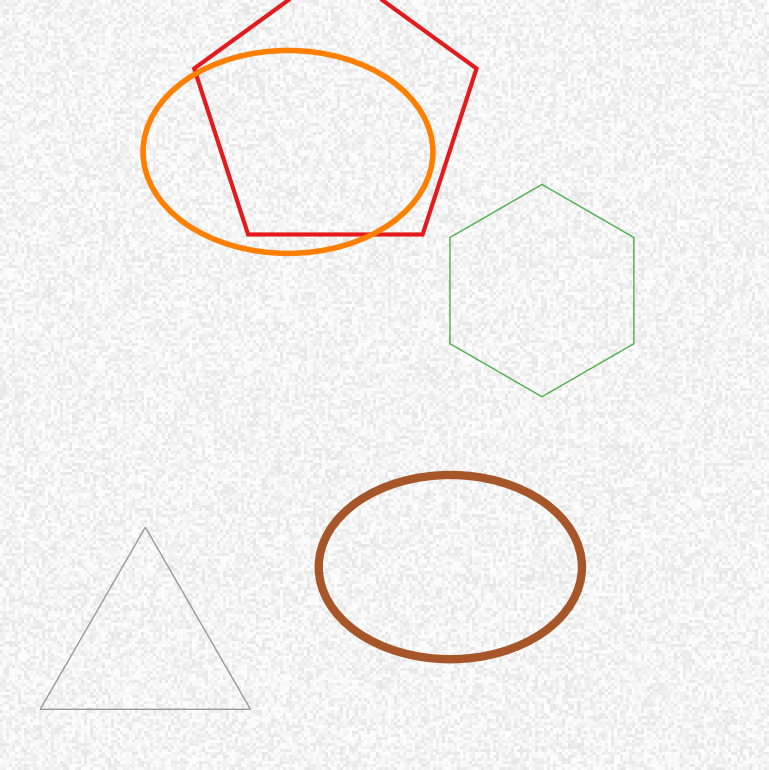[{"shape": "pentagon", "thickness": 1.5, "radius": 0.96, "center": [0.436, 0.851]}, {"shape": "hexagon", "thickness": 0.5, "radius": 0.69, "center": [0.704, 0.623]}, {"shape": "oval", "thickness": 2, "radius": 0.94, "center": [0.374, 0.803]}, {"shape": "oval", "thickness": 3, "radius": 0.85, "center": [0.585, 0.264]}, {"shape": "triangle", "thickness": 0.5, "radius": 0.79, "center": [0.189, 0.158]}]